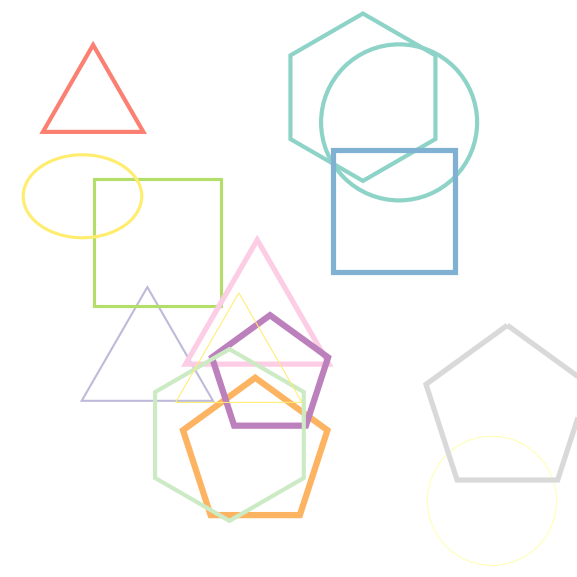[{"shape": "hexagon", "thickness": 2, "radius": 0.72, "center": [0.628, 0.831]}, {"shape": "circle", "thickness": 2, "radius": 0.68, "center": [0.691, 0.787]}, {"shape": "circle", "thickness": 0.5, "radius": 0.56, "center": [0.852, 0.132]}, {"shape": "triangle", "thickness": 1, "radius": 0.66, "center": [0.255, 0.371]}, {"shape": "triangle", "thickness": 2, "radius": 0.5, "center": [0.161, 0.821]}, {"shape": "square", "thickness": 2.5, "radius": 0.53, "center": [0.682, 0.634]}, {"shape": "pentagon", "thickness": 3, "radius": 0.66, "center": [0.442, 0.214]}, {"shape": "square", "thickness": 1.5, "radius": 0.55, "center": [0.272, 0.579]}, {"shape": "triangle", "thickness": 2.5, "radius": 0.72, "center": [0.445, 0.44]}, {"shape": "pentagon", "thickness": 2.5, "radius": 0.74, "center": [0.879, 0.288]}, {"shape": "pentagon", "thickness": 3, "radius": 0.53, "center": [0.468, 0.348]}, {"shape": "hexagon", "thickness": 2, "radius": 0.74, "center": [0.397, 0.246]}, {"shape": "oval", "thickness": 1.5, "radius": 0.51, "center": [0.143, 0.659]}, {"shape": "triangle", "thickness": 0.5, "radius": 0.63, "center": [0.414, 0.366]}]